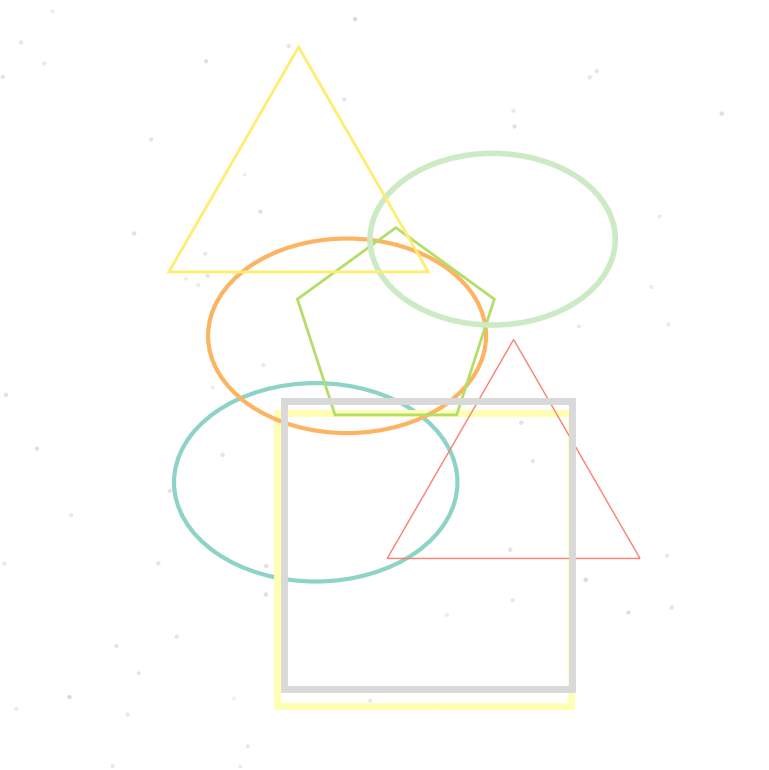[{"shape": "oval", "thickness": 1.5, "radius": 0.92, "center": [0.41, 0.374]}, {"shape": "square", "thickness": 2.5, "radius": 0.95, "center": [0.551, 0.273]}, {"shape": "triangle", "thickness": 0.5, "radius": 0.95, "center": [0.667, 0.369]}, {"shape": "oval", "thickness": 1.5, "radius": 0.9, "center": [0.451, 0.564]}, {"shape": "pentagon", "thickness": 1, "radius": 0.67, "center": [0.514, 0.57]}, {"shape": "square", "thickness": 2.5, "radius": 0.94, "center": [0.555, 0.292]}, {"shape": "oval", "thickness": 2, "radius": 0.8, "center": [0.64, 0.689]}, {"shape": "triangle", "thickness": 1, "radius": 0.97, "center": [0.388, 0.744]}]